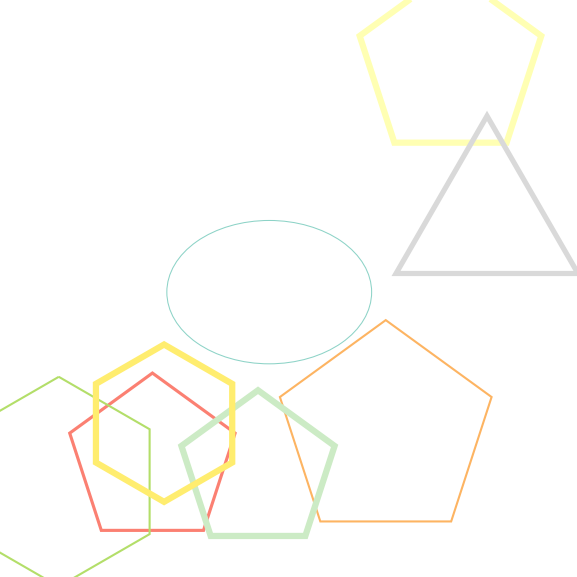[{"shape": "oval", "thickness": 0.5, "radius": 0.89, "center": [0.466, 0.493]}, {"shape": "pentagon", "thickness": 3, "radius": 0.83, "center": [0.78, 0.886]}, {"shape": "pentagon", "thickness": 1.5, "radius": 0.75, "center": [0.264, 0.203]}, {"shape": "pentagon", "thickness": 1, "radius": 0.96, "center": [0.668, 0.252]}, {"shape": "hexagon", "thickness": 1, "radius": 0.91, "center": [0.102, 0.165]}, {"shape": "triangle", "thickness": 2.5, "radius": 0.91, "center": [0.843, 0.617]}, {"shape": "pentagon", "thickness": 3, "radius": 0.7, "center": [0.447, 0.184]}, {"shape": "hexagon", "thickness": 3, "radius": 0.68, "center": [0.284, 0.266]}]